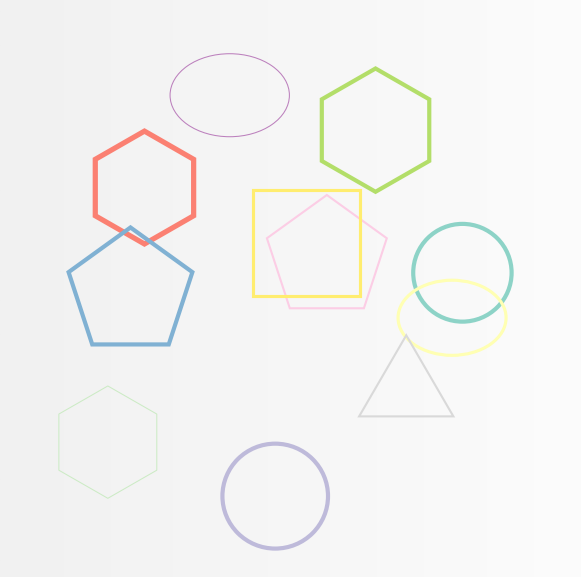[{"shape": "circle", "thickness": 2, "radius": 0.42, "center": [0.796, 0.527]}, {"shape": "oval", "thickness": 1.5, "radius": 0.46, "center": [0.778, 0.449]}, {"shape": "circle", "thickness": 2, "radius": 0.45, "center": [0.473, 0.14]}, {"shape": "hexagon", "thickness": 2.5, "radius": 0.49, "center": [0.249, 0.674]}, {"shape": "pentagon", "thickness": 2, "radius": 0.56, "center": [0.224, 0.493]}, {"shape": "hexagon", "thickness": 2, "radius": 0.53, "center": [0.646, 0.774]}, {"shape": "pentagon", "thickness": 1, "radius": 0.54, "center": [0.562, 0.553]}, {"shape": "triangle", "thickness": 1, "radius": 0.47, "center": [0.699, 0.325]}, {"shape": "oval", "thickness": 0.5, "radius": 0.51, "center": [0.395, 0.834]}, {"shape": "hexagon", "thickness": 0.5, "radius": 0.49, "center": [0.186, 0.234]}, {"shape": "square", "thickness": 1.5, "radius": 0.46, "center": [0.528, 0.578]}]